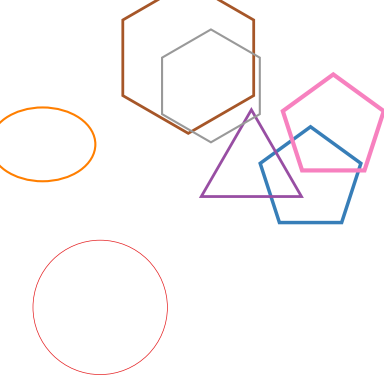[{"shape": "circle", "thickness": 0.5, "radius": 0.87, "center": [0.26, 0.202]}, {"shape": "pentagon", "thickness": 2.5, "radius": 0.69, "center": [0.807, 0.533]}, {"shape": "triangle", "thickness": 2, "radius": 0.75, "center": [0.653, 0.565]}, {"shape": "oval", "thickness": 1.5, "radius": 0.68, "center": [0.111, 0.625]}, {"shape": "hexagon", "thickness": 2, "radius": 0.98, "center": [0.489, 0.85]}, {"shape": "pentagon", "thickness": 3, "radius": 0.69, "center": [0.866, 0.669]}, {"shape": "hexagon", "thickness": 1.5, "radius": 0.73, "center": [0.548, 0.777]}]